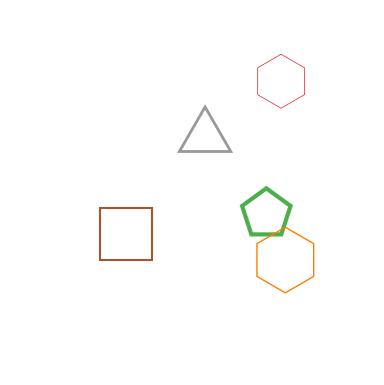[{"shape": "hexagon", "thickness": 0.5, "radius": 0.35, "center": [0.73, 0.789]}, {"shape": "pentagon", "thickness": 3, "radius": 0.33, "center": [0.692, 0.445]}, {"shape": "hexagon", "thickness": 1, "radius": 0.43, "center": [0.741, 0.325]}, {"shape": "square", "thickness": 1.5, "radius": 0.34, "center": [0.328, 0.393]}, {"shape": "triangle", "thickness": 2, "radius": 0.39, "center": [0.533, 0.645]}]